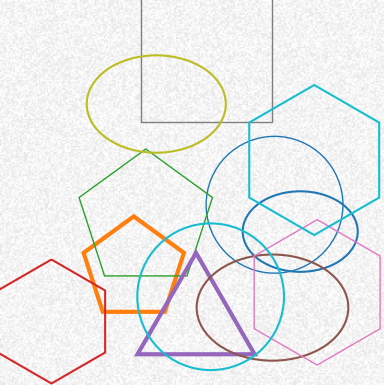[{"shape": "oval", "thickness": 1.5, "radius": 0.75, "center": [0.78, 0.399]}, {"shape": "circle", "thickness": 1, "radius": 0.89, "center": [0.713, 0.468]}, {"shape": "pentagon", "thickness": 3, "radius": 0.69, "center": [0.347, 0.301]}, {"shape": "pentagon", "thickness": 1, "radius": 0.91, "center": [0.379, 0.431]}, {"shape": "hexagon", "thickness": 1.5, "radius": 0.81, "center": [0.134, 0.165]}, {"shape": "triangle", "thickness": 3, "radius": 0.88, "center": [0.509, 0.168]}, {"shape": "oval", "thickness": 1.5, "radius": 0.98, "center": [0.708, 0.201]}, {"shape": "hexagon", "thickness": 1, "radius": 0.94, "center": [0.824, 0.241]}, {"shape": "square", "thickness": 1, "radius": 0.85, "center": [0.537, 0.854]}, {"shape": "oval", "thickness": 1.5, "radius": 0.9, "center": [0.406, 0.73]}, {"shape": "circle", "thickness": 1.5, "radius": 0.95, "center": [0.547, 0.229]}, {"shape": "hexagon", "thickness": 1.5, "radius": 0.97, "center": [0.816, 0.584]}]